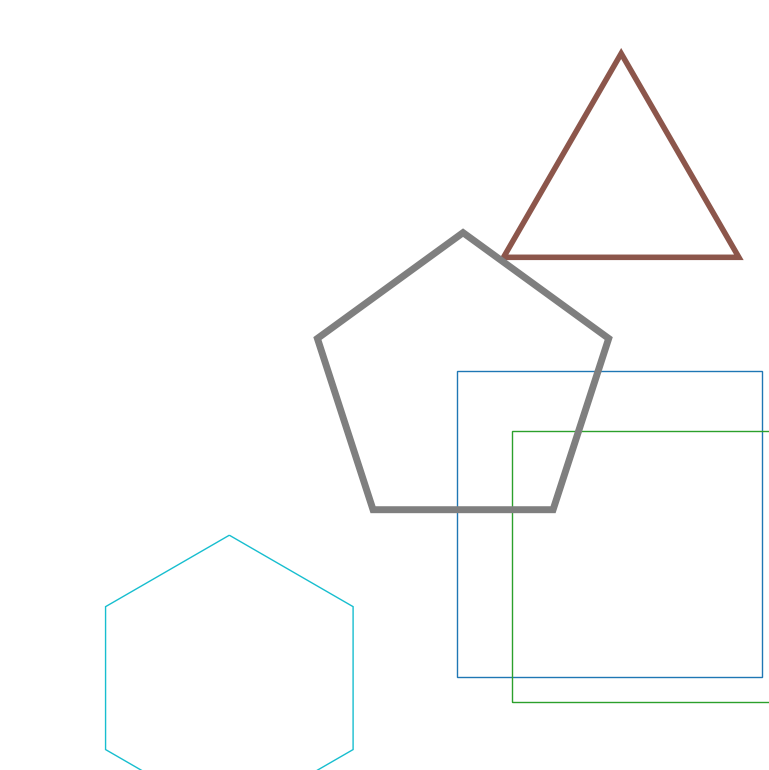[{"shape": "square", "thickness": 0.5, "radius": 0.99, "center": [0.792, 0.319]}, {"shape": "square", "thickness": 0.5, "radius": 0.88, "center": [0.841, 0.265]}, {"shape": "triangle", "thickness": 2, "radius": 0.88, "center": [0.807, 0.754]}, {"shape": "pentagon", "thickness": 2.5, "radius": 0.99, "center": [0.601, 0.499]}, {"shape": "hexagon", "thickness": 0.5, "radius": 0.93, "center": [0.298, 0.119]}]